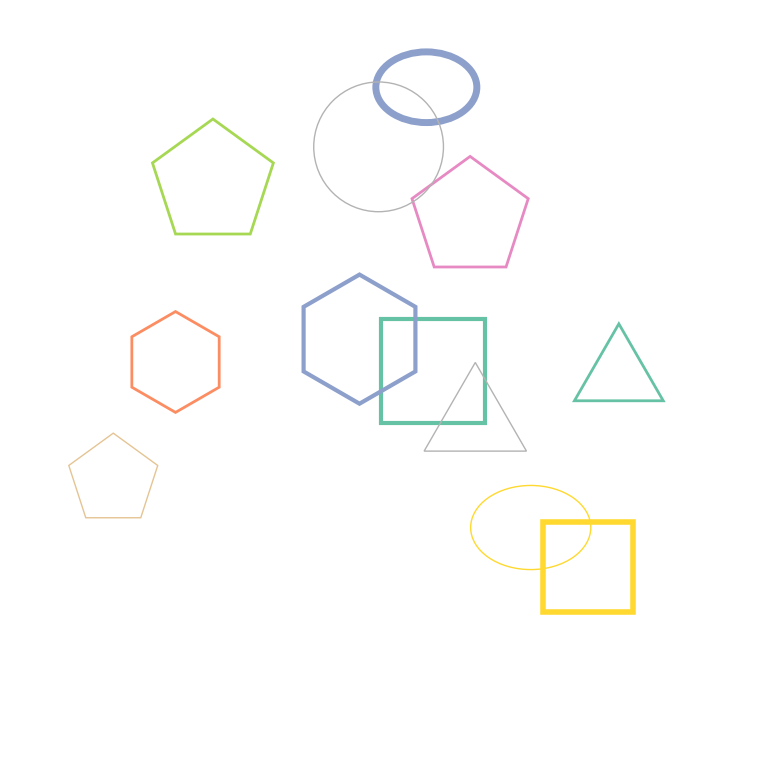[{"shape": "square", "thickness": 1.5, "radius": 0.34, "center": [0.562, 0.518]}, {"shape": "triangle", "thickness": 1, "radius": 0.33, "center": [0.804, 0.513]}, {"shape": "hexagon", "thickness": 1, "radius": 0.33, "center": [0.228, 0.53]}, {"shape": "hexagon", "thickness": 1.5, "radius": 0.42, "center": [0.467, 0.56]}, {"shape": "oval", "thickness": 2.5, "radius": 0.33, "center": [0.554, 0.887]}, {"shape": "pentagon", "thickness": 1, "radius": 0.4, "center": [0.611, 0.717]}, {"shape": "pentagon", "thickness": 1, "radius": 0.41, "center": [0.277, 0.763]}, {"shape": "oval", "thickness": 0.5, "radius": 0.39, "center": [0.689, 0.315]}, {"shape": "square", "thickness": 2, "radius": 0.29, "center": [0.764, 0.264]}, {"shape": "pentagon", "thickness": 0.5, "radius": 0.3, "center": [0.147, 0.377]}, {"shape": "circle", "thickness": 0.5, "radius": 0.42, "center": [0.492, 0.809]}, {"shape": "triangle", "thickness": 0.5, "radius": 0.38, "center": [0.617, 0.453]}]